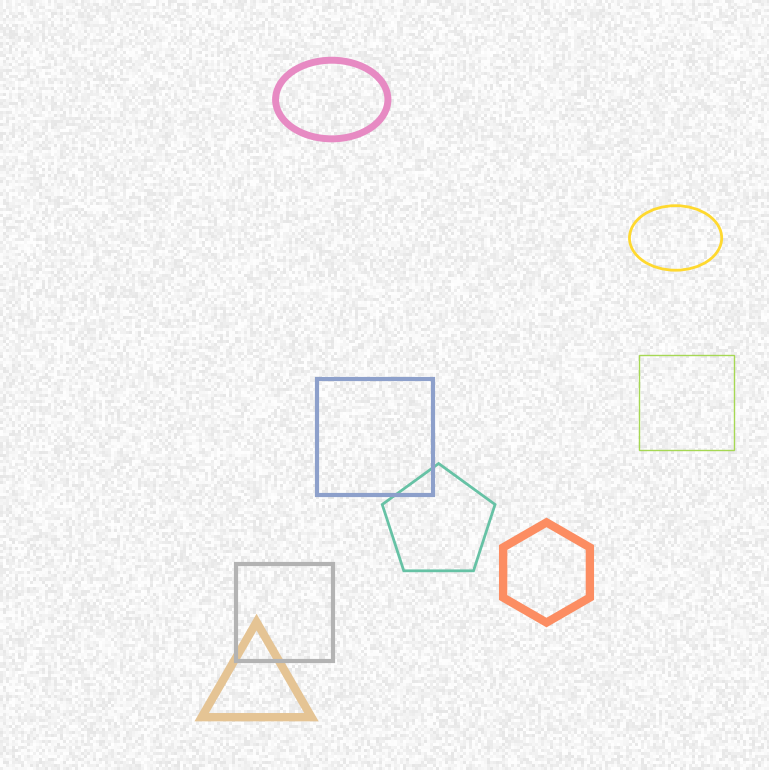[{"shape": "pentagon", "thickness": 1, "radius": 0.39, "center": [0.57, 0.321]}, {"shape": "hexagon", "thickness": 3, "radius": 0.33, "center": [0.71, 0.257]}, {"shape": "square", "thickness": 1.5, "radius": 0.38, "center": [0.487, 0.433]}, {"shape": "oval", "thickness": 2.5, "radius": 0.36, "center": [0.431, 0.871]}, {"shape": "square", "thickness": 0.5, "radius": 0.31, "center": [0.891, 0.478]}, {"shape": "oval", "thickness": 1, "radius": 0.3, "center": [0.877, 0.691]}, {"shape": "triangle", "thickness": 3, "radius": 0.41, "center": [0.333, 0.11]}, {"shape": "square", "thickness": 1.5, "radius": 0.31, "center": [0.37, 0.205]}]